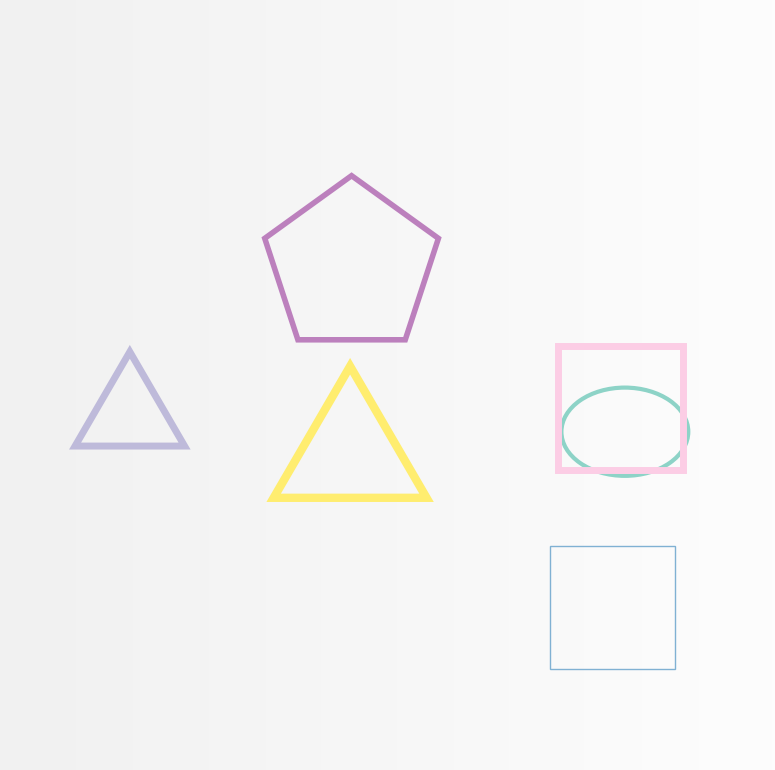[{"shape": "oval", "thickness": 1.5, "radius": 0.41, "center": [0.806, 0.439]}, {"shape": "triangle", "thickness": 2.5, "radius": 0.41, "center": [0.168, 0.461]}, {"shape": "square", "thickness": 0.5, "radius": 0.4, "center": [0.791, 0.211]}, {"shape": "square", "thickness": 2.5, "radius": 0.4, "center": [0.8, 0.471]}, {"shape": "pentagon", "thickness": 2, "radius": 0.59, "center": [0.454, 0.654]}, {"shape": "triangle", "thickness": 3, "radius": 0.57, "center": [0.452, 0.41]}]